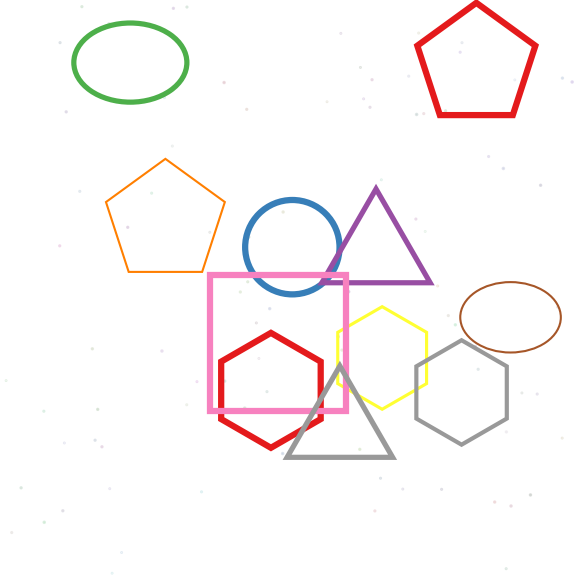[{"shape": "hexagon", "thickness": 3, "radius": 0.5, "center": [0.469, 0.323]}, {"shape": "pentagon", "thickness": 3, "radius": 0.54, "center": [0.825, 0.887]}, {"shape": "circle", "thickness": 3, "radius": 0.41, "center": [0.506, 0.571]}, {"shape": "oval", "thickness": 2.5, "radius": 0.49, "center": [0.226, 0.891]}, {"shape": "triangle", "thickness": 2.5, "radius": 0.54, "center": [0.651, 0.564]}, {"shape": "pentagon", "thickness": 1, "radius": 0.54, "center": [0.286, 0.616]}, {"shape": "hexagon", "thickness": 1.5, "radius": 0.44, "center": [0.662, 0.379]}, {"shape": "oval", "thickness": 1, "radius": 0.44, "center": [0.884, 0.45]}, {"shape": "square", "thickness": 3, "radius": 0.59, "center": [0.481, 0.405]}, {"shape": "hexagon", "thickness": 2, "radius": 0.45, "center": [0.799, 0.32]}, {"shape": "triangle", "thickness": 2.5, "radius": 0.53, "center": [0.588, 0.26]}]